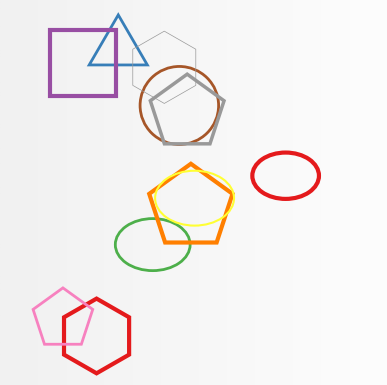[{"shape": "hexagon", "thickness": 3, "radius": 0.48, "center": [0.249, 0.127]}, {"shape": "oval", "thickness": 3, "radius": 0.43, "center": [0.737, 0.544]}, {"shape": "triangle", "thickness": 2, "radius": 0.43, "center": [0.305, 0.875]}, {"shape": "oval", "thickness": 2, "radius": 0.48, "center": [0.394, 0.365]}, {"shape": "square", "thickness": 3, "radius": 0.43, "center": [0.214, 0.837]}, {"shape": "pentagon", "thickness": 3, "radius": 0.57, "center": [0.493, 0.462]}, {"shape": "oval", "thickness": 1.5, "radius": 0.51, "center": [0.502, 0.485]}, {"shape": "circle", "thickness": 2, "radius": 0.51, "center": [0.463, 0.726]}, {"shape": "pentagon", "thickness": 2, "radius": 0.4, "center": [0.162, 0.171]}, {"shape": "pentagon", "thickness": 2.5, "radius": 0.5, "center": [0.483, 0.707]}, {"shape": "hexagon", "thickness": 0.5, "radius": 0.47, "center": [0.424, 0.825]}]